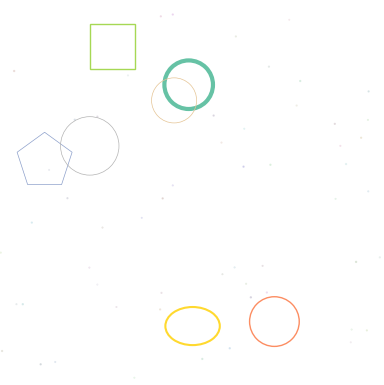[{"shape": "circle", "thickness": 3, "radius": 0.32, "center": [0.49, 0.78]}, {"shape": "circle", "thickness": 1, "radius": 0.32, "center": [0.713, 0.165]}, {"shape": "pentagon", "thickness": 0.5, "radius": 0.38, "center": [0.116, 0.581]}, {"shape": "square", "thickness": 1, "radius": 0.29, "center": [0.293, 0.88]}, {"shape": "oval", "thickness": 1.5, "radius": 0.35, "center": [0.5, 0.153]}, {"shape": "circle", "thickness": 0.5, "radius": 0.29, "center": [0.452, 0.739]}, {"shape": "circle", "thickness": 0.5, "radius": 0.38, "center": [0.233, 0.621]}]